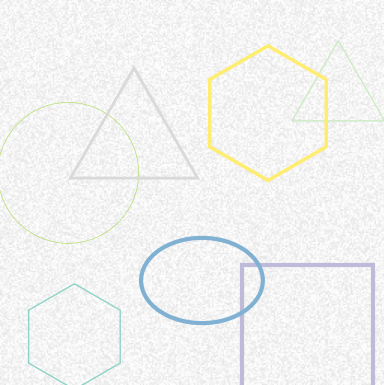[{"shape": "hexagon", "thickness": 1, "radius": 0.69, "center": [0.193, 0.126]}, {"shape": "square", "thickness": 3, "radius": 0.85, "center": [0.798, 0.143]}, {"shape": "oval", "thickness": 3, "radius": 0.79, "center": [0.525, 0.271]}, {"shape": "circle", "thickness": 0.5, "radius": 0.92, "center": [0.177, 0.551]}, {"shape": "triangle", "thickness": 2, "radius": 0.95, "center": [0.348, 0.633]}, {"shape": "triangle", "thickness": 1, "radius": 0.69, "center": [0.879, 0.755]}, {"shape": "hexagon", "thickness": 2.5, "radius": 0.87, "center": [0.696, 0.706]}]